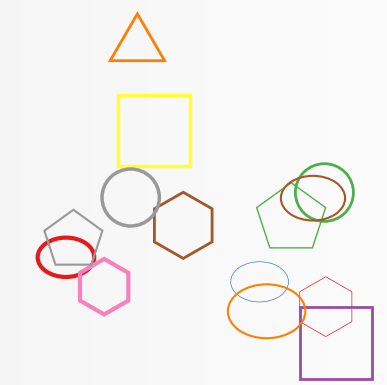[{"shape": "oval", "thickness": 3, "radius": 0.37, "center": [0.17, 0.332]}, {"shape": "hexagon", "thickness": 0.5, "radius": 0.39, "center": [0.841, 0.203]}, {"shape": "oval", "thickness": 0.5, "radius": 0.37, "center": [0.67, 0.268]}, {"shape": "circle", "thickness": 2, "radius": 0.37, "center": [0.837, 0.5]}, {"shape": "pentagon", "thickness": 1, "radius": 0.47, "center": [0.751, 0.432]}, {"shape": "square", "thickness": 2, "radius": 0.47, "center": [0.867, 0.11]}, {"shape": "triangle", "thickness": 2, "radius": 0.41, "center": [0.355, 0.883]}, {"shape": "oval", "thickness": 1.5, "radius": 0.5, "center": [0.688, 0.191]}, {"shape": "square", "thickness": 2.5, "radius": 0.47, "center": [0.396, 0.661]}, {"shape": "hexagon", "thickness": 2, "radius": 0.43, "center": [0.473, 0.415]}, {"shape": "oval", "thickness": 1.5, "radius": 0.41, "center": [0.808, 0.485]}, {"shape": "hexagon", "thickness": 3, "radius": 0.36, "center": [0.269, 0.255]}, {"shape": "circle", "thickness": 2.5, "radius": 0.37, "center": [0.337, 0.487]}, {"shape": "pentagon", "thickness": 1.5, "radius": 0.39, "center": [0.189, 0.376]}]